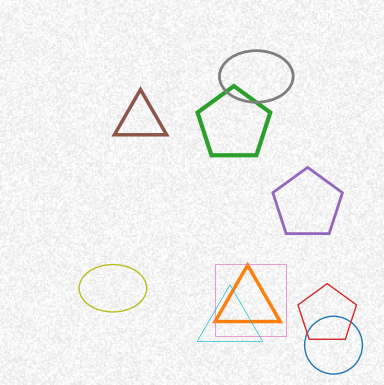[{"shape": "circle", "thickness": 1, "radius": 0.38, "center": [0.866, 0.103]}, {"shape": "triangle", "thickness": 2.5, "radius": 0.49, "center": [0.643, 0.214]}, {"shape": "pentagon", "thickness": 3, "radius": 0.5, "center": [0.608, 0.677]}, {"shape": "pentagon", "thickness": 1, "radius": 0.4, "center": [0.85, 0.183]}, {"shape": "pentagon", "thickness": 2, "radius": 0.48, "center": [0.799, 0.47]}, {"shape": "triangle", "thickness": 2.5, "radius": 0.39, "center": [0.365, 0.689]}, {"shape": "square", "thickness": 0.5, "radius": 0.46, "center": [0.651, 0.221]}, {"shape": "oval", "thickness": 2, "radius": 0.48, "center": [0.666, 0.801]}, {"shape": "oval", "thickness": 1, "radius": 0.44, "center": [0.293, 0.251]}, {"shape": "triangle", "thickness": 0.5, "radius": 0.49, "center": [0.597, 0.162]}]